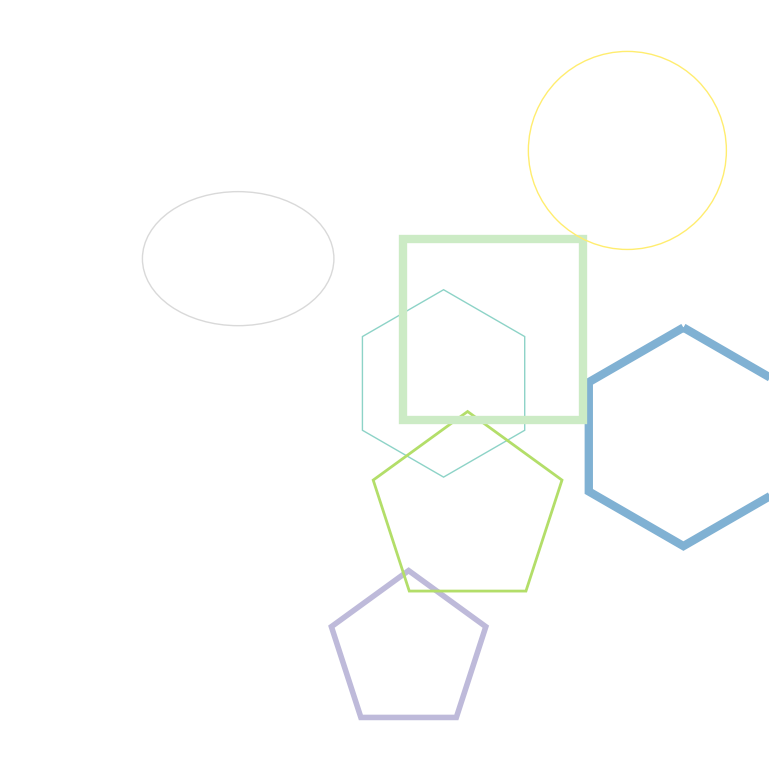[{"shape": "hexagon", "thickness": 0.5, "radius": 0.61, "center": [0.576, 0.502]}, {"shape": "pentagon", "thickness": 2, "radius": 0.53, "center": [0.531, 0.154]}, {"shape": "hexagon", "thickness": 3, "radius": 0.71, "center": [0.888, 0.433]}, {"shape": "pentagon", "thickness": 1, "radius": 0.64, "center": [0.607, 0.337]}, {"shape": "oval", "thickness": 0.5, "radius": 0.62, "center": [0.309, 0.664]}, {"shape": "square", "thickness": 3, "radius": 0.59, "center": [0.64, 0.572]}, {"shape": "circle", "thickness": 0.5, "radius": 0.64, "center": [0.815, 0.805]}]